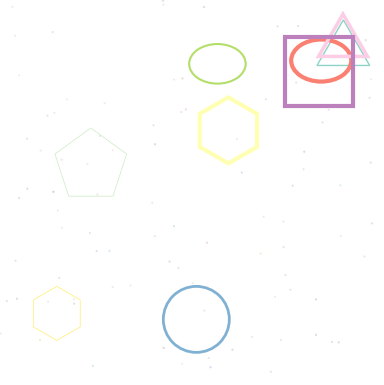[{"shape": "triangle", "thickness": 1, "radius": 0.39, "center": [0.892, 0.869]}, {"shape": "hexagon", "thickness": 3, "radius": 0.43, "center": [0.593, 0.661]}, {"shape": "oval", "thickness": 3, "radius": 0.39, "center": [0.834, 0.843]}, {"shape": "circle", "thickness": 2, "radius": 0.43, "center": [0.51, 0.17]}, {"shape": "oval", "thickness": 1.5, "radius": 0.37, "center": [0.565, 0.834]}, {"shape": "triangle", "thickness": 2.5, "radius": 0.37, "center": [0.891, 0.89]}, {"shape": "square", "thickness": 3, "radius": 0.44, "center": [0.828, 0.814]}, {"shape": "pentagon", "thickness": 0.5, "radius": 0.49, "center": [0.236, 0.57]}, {"shape": "hexagon", "thickness": 0.5, "radius": 0.35, "center": [0.148, 0.186]}]